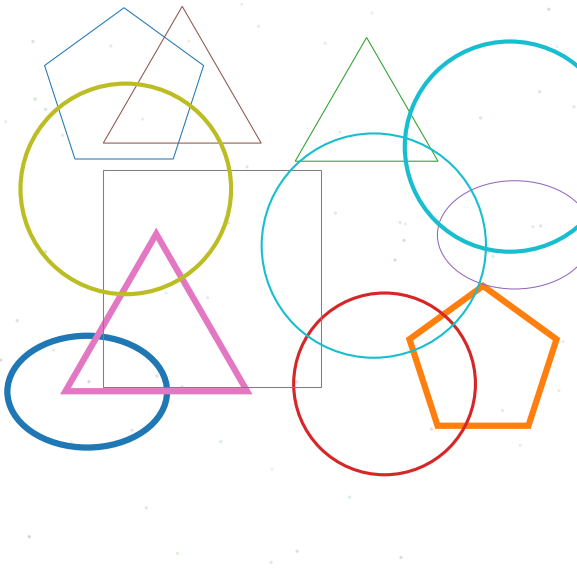[{"shape": "oval", "thickness": 3, "radius": 0.69, "center": [0.151, 0.321]}, {"shape": "pentagon", "thickness": 0.5, "radius": 0.72, "center": [0.215, 0.841]}, {"shape": "pentagon", "thickness": 3, "radius": 0.67, "center": [0.836, 0.37]}, {"shape": "triangle", "thickness": 0.5, "radius": 0.71, "center": [0.635, 0.791]}, {"shape": "circle", "thickness": 1.5, "radius": 0.79, "center": [0.666, 0.334]}, {"shape": "oval", "thickness": 0.5, "radius": 0.67, "center": [0.891, 0.592]}, {"shape": "triangle", "thickness": 0.5, "radius": 0.79, "center": [0.316, 0.83]}, {"shape": "triangle", "thickness": 3, "radius": 0.91, "center": [0.271, 0.412]}, {"shape": "square", "thickness": 0.5, "radius": 0.94, "center": [0.367, 0.517]}, {"shape": "circle", "thickness": 2, "radius": 0.91, "center": [0.218, 0.672]}, {"shape": "circle", "thickness": 2, "radius": 0.91, "center": [0.883, 0.745]}, {"shape": "circle", "thickness": 1, "radius": 0.97, "center": [0.647, 0.574]}]